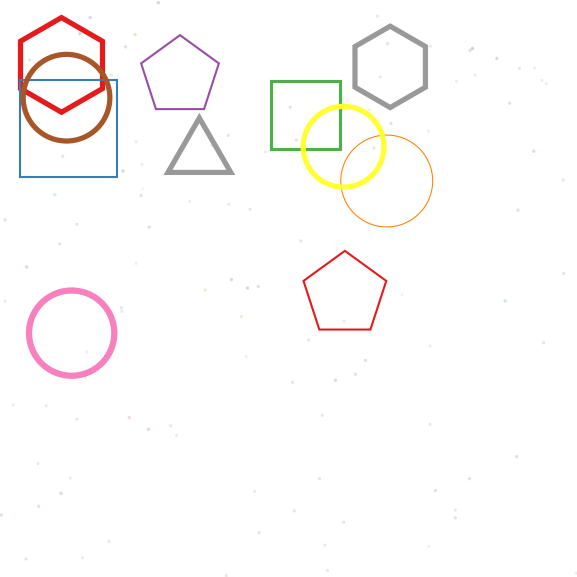[{"shape": "pentagon", "thickness": 1, "radius": 0.38, "center": [0.597, 0.489]}, {"shape": "hexagon", "thickness": 2.5, "radius": 0.41, "center": [0.106, 0.887]}, {"shape": "square", "thickness": 1, "radius": 0.42, "center": [0.119, 0.776]}, {"shape": "square", "thickness": 1.5, "radius": 0.3, "center": [0.53, 0.8]}, {"shape": "pentagon", "thickness": 1, "radius": 0.35, "center": [0.312, 0.867]}, {"shape": "circle", "thickness": 0.5, "radius": 0.4, "center": [0.67, 0.686]}, {"shape": "circle", "thickness": 2.5, "radius": 0.35, "center": [0.595, 0.745]}, {"shape": "circle", "thickness": 2.5, "radius": 0.38, "center": [0.115, 0.83]}, {"shape": "circle", "thickness": 3, "radius": 0.37, "center": [0.124, 0.422]}, {"shape": "triangle", "thickness": 2.5, "radius": 0.31, "center": [0.345, 0.732]}, {"shape": "hexagon", "thickness": 2.5, "radius": 0.35, "center": [0.676, 0.883]}]